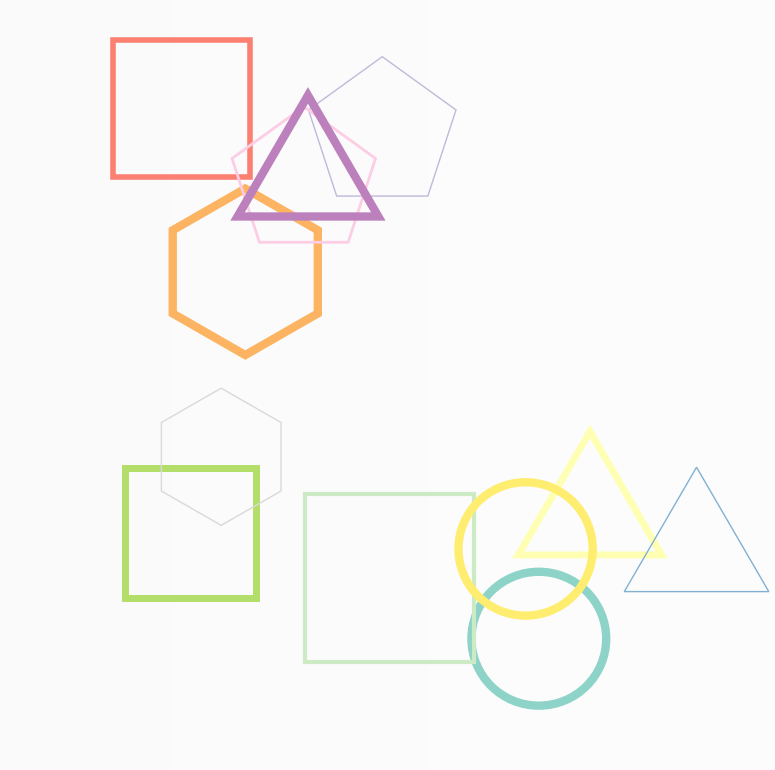[{"shape": "circle", "thickness": 3, "radius": 0.43, "center": [0.695, 0.171]}, {"shape": "triangle", "thickness": 2.5, "radius": 0.53, "center": [0.761, 0.333]}, {"shape": "pentagon", "thickness": 0.5, "radius": 0.5, "center": [0.493, 0.826]}, {"shape": "square", "thickness": 2, "radius": 0.44, "center": [0.234, 0.859]}, {"shape": "triangle", "thickness": 0.5, "radius": 0.54, "center": [0.899, 0.286]}, {"shape": "hexagon", "thickness": 3, "radius": 0.54, "center": [0.316, 0.647]}, {"shape": "square", "thickness": 2.5, "radius": 0.42, "center": [0.246, 0.307]}, {"shape": "pentagon", "thickness": 1, "radius": 0.49, "center": [0.392, 0.764]}, {"shape": "hexagon", "thickness": 0.5, "radius": 0.45, "center": [0.285, 0.407]}, {"shape": "triangle", "thickness": 3, "radius": 0.52, "center": [0.397, 0.771]}, {"shape": "square", "thickness": 1.5, "radius": 0.55, "center": [0.502, 0.249]}, {"shape": "circle", "thickness": 3, "radius": 0.43, "center": [0.678, 0.287]}]